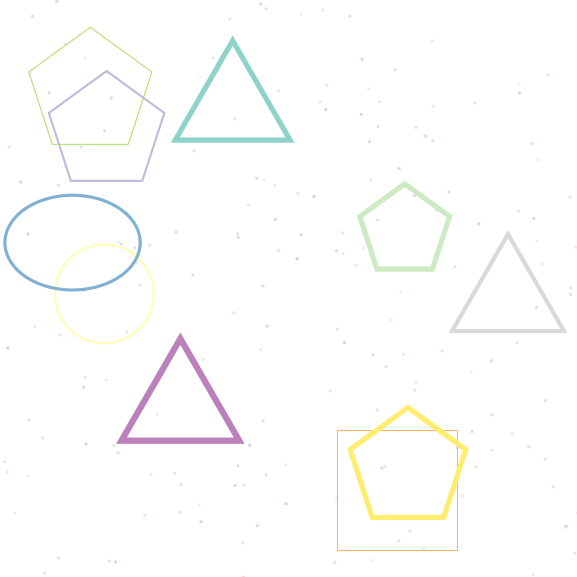[{"shape": "triangle", "thickness": 2.5, "radius": 0.57, "center": [0.403, 0.814]}, {"shape": "circle", "thickness": 1, "radius": 0.43, "center": [0.181, 0.49]}, {"shape": "pentagon", "thickness": 1, "radius": 0.53, "center": [0.185, 0.771]}, {"shape": "oval", "thickness": 1.5, "radius": 0.59, "center": [0.126, 0.579]}, {"shape": "square", "thickness": 0.5, "radius": 0.52, "center": [0.688, 0.151]}, {"shape": "pentagon", "thickness": 0.5, "radius": 0.56, "center": [0.156, 0.84]}, {"shape": "triangle", "thickness": 2, "radius": 0.56, "center": [0.88, 0.482]}, {"shape": "triangle", "thickness": 3, "radius": 0.59, "center": [0.312, 0.295]}, {"shape": "pentagon", "thickness": 2.5, "radius": 0.41, "center": [0.701, 0.599]}, {"shape": "pentagon", "thickness": 2.5, "radius": 0.53, "center": [0.706, 0.188]}]